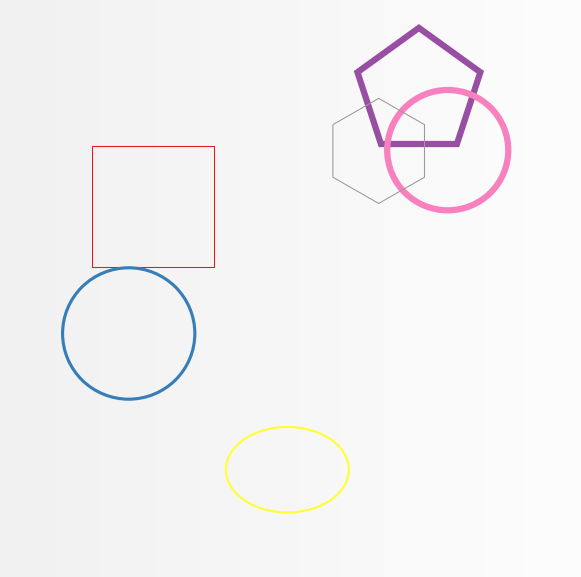[{"shape": "square", "thickness": 0.5, "radius": 0.52, "center": [0.263, 0.641]}, {"shape": "circle", "thickness": 1.5, "radius": 0.57, "center": [0.221, 0.422]}, {"shape": "pentagon", "thickness": 3, "radius": 0.56, "center": [0.721, 0.84]}, {"shape": "oval", "thickness": 1, "radius": 0.53, "center": [0.494, 0.186]}, {"shape": "circle", "thickness": 3, "radius": 0.52, "center": [0.77, 0.739]}, {"shape": "hexagon", "thickness": 0.5, "radius": 0.45, "center": [0.652, 0.738]}]